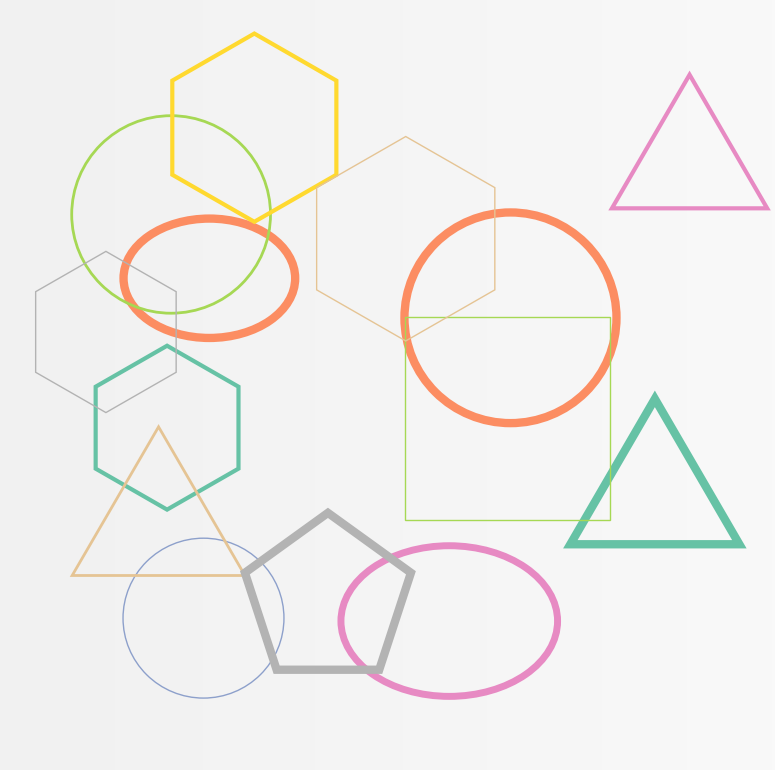[{"shape": "hexagon", "thickness": 1.5, "radius": 0.53, "center": [0.216, 0.445]}, {"shape": "triangle", "thickness": 3, "radius": 0.63, "center": [0.845, 0.356]}, {"shape": "circle", "thickness": 3, "radius": 0.68, "center": [0.659, 0.587]}, {"shape": "oval", "thickness": 3, "radius": 0.55, "center": [0.27, 0.639]}, {"shape": "circle", "thickness": 0.5, "radius": 0.52, "center": [0.263, 0.197]}, {"shape": "triangle", "thickness": 1.5, "radius": 0.58, "center": [0.89, 0.787]}, {"shape": "oval", "thickness": 2.5, "radius": 0.7, "center": [0.58, 0.193]}, {"shape": "circle", "thickness": 1, "radius": 0.64, "center": [0.221, 0.721]}, {"shape": "square", "thickness": 0.5, "radius": 0.66, "center": [0.654, 0.457]}, {"shape": "hexagon", "thickness": 1.5, "radius": 0.61, "center": [0.328, 0.834]}, {"shape": "triangle", "thickness": 1, "radius": 0.64, "center": [0.205, 0.317]}, {"shape": "hexagon", "thickness": 0.5, "radius": 0.66, "center": [0.524, 0.69]}, {"shape": "hexagon", "thickness": 0.5, "radius": 0.52, "center": [0.137, 0.569]}, {"shape": "pentagon", "thickness": 3, "radius": 0.56, "center": [0.423, 0.221]}]